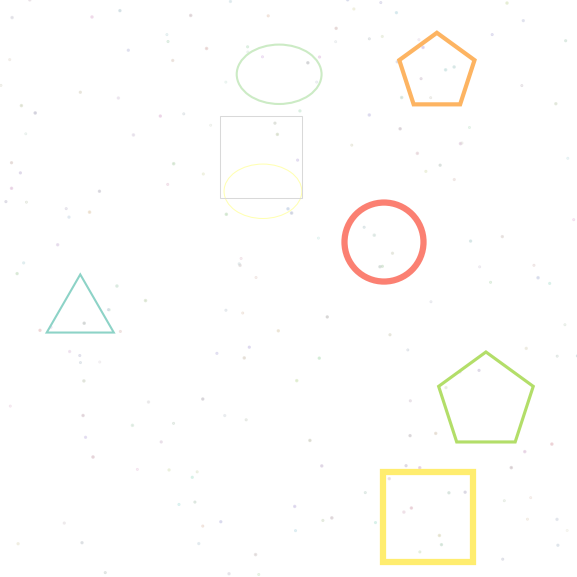[{"shape": "triangle", "thickness": 1, "radius": 0.34, "center": [0.139, 0.457]}, {"shape": "oval", "thickness": 0.5, "radius": 0.34, "center": [0.455, 0.668]}, {"shape": "circle", "thickness": 3, "radius": 0.34, "center": [0.665, 0.58]}, {"shape": "pentagon", "thickness": 2, "radius": 0.34, "center": [0.757, 0.874]}, {"shape": "pentagon", "thickness": 1.5, "radius": 0.43, "center": [0.841, 0.304]}, {"shape": "square", "thickness": 0.5, "radius": 0.35, "center": [0.452, 0.727]}, {"shape": "oval", "thickness": 1, "radius": 0.37, "center": [0.483, 0.871]}, {"shape": "square", "thickness": 3, "radius": 0.39, "center": [0.741, 0.104]}]